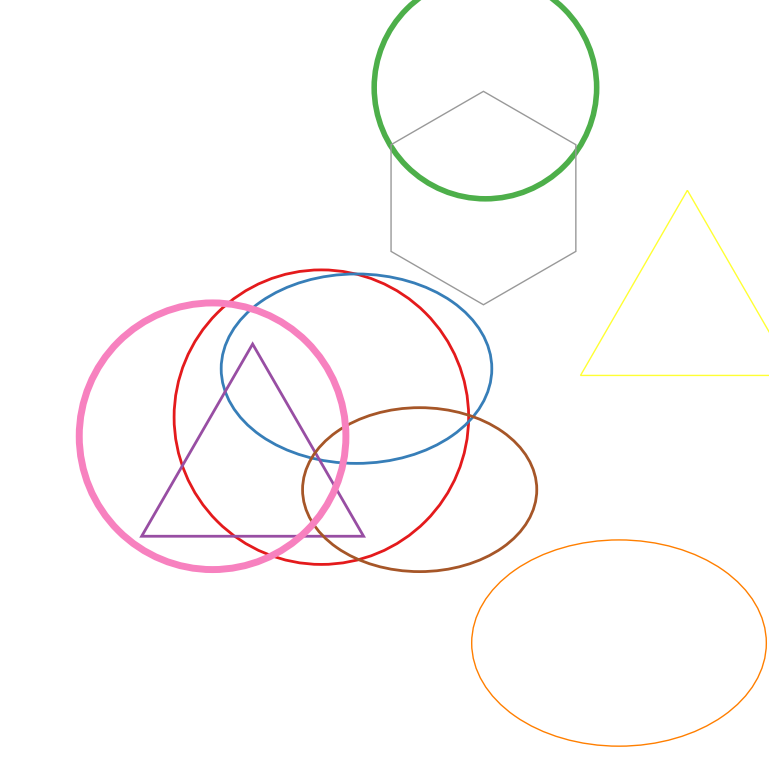[{"shape": "circle", "thickness": 1, "radius": 0.96, "center": [0.417, 0.458]}, {"shape": "oval", "thickness": 1, "radius": 0.88, "center": [0.463, 0.521]}, {"shape": "circle", "thickness": 2, "radius": 0.72, "center": [0.63, 0.886]}, {"shape": "triangle", "thickness": 1, "radius": 0.83, "center": [0.328, 0.387]}, {"shape": "oval", "thickness": 0.5, "radius": 0.96, "center": [0.804, 0.165]}, {"shape": "triangle", "thickness": 0.5, "radius": 0.8, "center": [0.893, 0.593]}, {"shape": "oval", "thickness": 1, "radius": 0.76, "center": [0.545, 0.364]}, {"shape": "circle", "thickness": 2.5, "radius": 0.87, "center": [0.276, 0.433]}, {"shape": "hexagon", "thickness": 0.5, "radius": 0.69, "center": [0.628, 0.743]}]